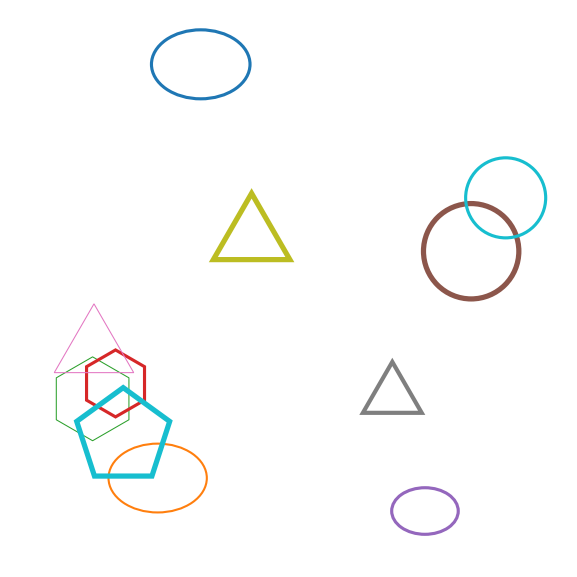[{"shape": "oval", "thickness": 1.5, "radius": 0.43, "center": [0.348, 0.888]}, {"shape": "oval", "thickness": 1, "radius": 0.43, "center": [0.273, 0.171]}, {"shape": "hexagon", "thickness": 0.5, "radius": 0.36, "center": [0.16, 0.309]}, {"shape": "hexagon", "thickness": 1.5, "radius": 0.29, "center": [0.2, 0.335]}, {"shape": "oval", "thickness": 1.5, "radius": 0.29, "center": [0.736, 0.114]}, {"shape": "circle", "thickness": 2.5, "radius": 0.41, "center": [0.816, 0.564]}, {"shape": "triangle", "thickness": 0.5, "radius": 0.4, "center": [0.163, 0.394]}, {"shape": "triangle", "thickness": 2, "radius": 0.29, "center": [0.679, 0.314]}, {"shape": "triangle", "thickness": 2.5, "radius": 0.38, "center": [0.436, 0.588]}, {"shape": "circle", "thickness": 1.5, "radius": 0.35, "center": [0.876, 0.657]}, {"shape": "pentagon", "thickness": 2.5, "radius": 0.42, "center": [0.213, 0.243]}]